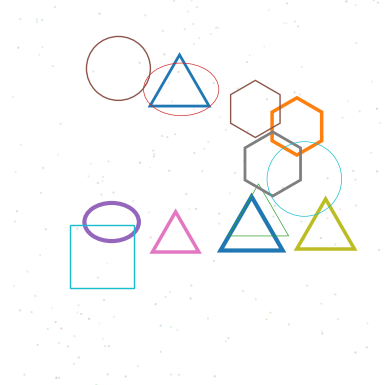[{"shape": "triangle", "thickness": 2, "radius": 0.44, "center": [0.466, 0.769]}, {"shape": "triangle", "thickness": 3, "radius": 0.47, "center": [0.653, 0.396]}, {"shape": "hexagon", "thickness": 2.5, "radius": 0.37, "center": [0.771, 0.672]}, {"shape": "triangle", "thickness": 0.5, "radius": 0.45, "center": [0.672, 0.432]}, {"shape": "oval", "thickness": 0.5, "radius": 0.49, "center": [0.471, 0.768]}, {"shape": "oval", "thickness": 3, "radius": 0.35, "center": [0.29, 0.423]}, {"shape": "hexagon", "thickness": 1, "radius": 0.37, "center": [0.663, 0.717]}, {"shape": "circle", "thickness": 1, "radius": 0.42, "center": [0.308, 0.822]}, {"shape": "triangle", "thickness": 2.5, "radius": 0.35, "center": [0.456, 0.38]}, {"shape": "hexagon", "thickness": 2, "radius": 0.42, "center": [0.708, 0.574]}, {"shape": "triangle", "thickness": 2.5, "radius": 0.43, "center": [0.846, 0.397]}, {"shape": "circle", "thickness": 0.5, "radius": 0.48, "center": [0.791, 0.535]}, {"shape": "square", "thickness": 1, "radius": 0.41, "center": [0.265, 0.333]}]